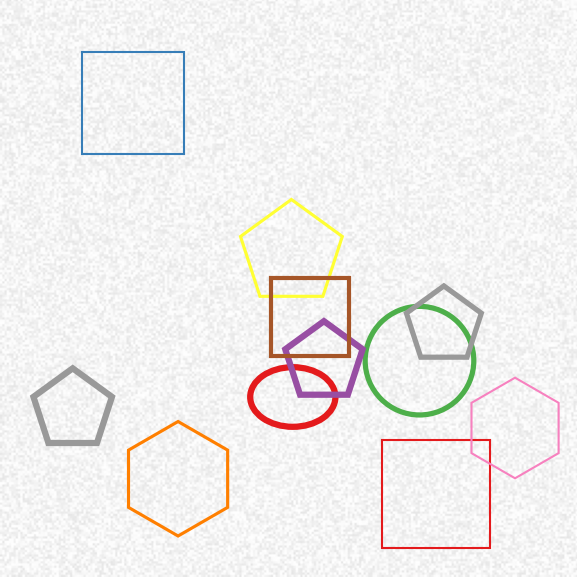[{"shape": "oval", "thickness": 3, "radius": 0.37, "center": [0.507, 0.312]}, {"shape": "square", "thickness": 1, "radius": 0.47, "center": [0.755, 0.144]}, {"shape": "square", "thickness": 1, "radius": 0.44, "center": [0.231, 0.821]}, {"shape": "circle", "thickness": 2.5, "radius": 0.47, "center": [0.726, 0.375]}, {"shape": "pentagon", "thickness": 3, "radius": 0.35, "center": [0.561, 0.373]}, {"shape": "hexagon", "thickness": 1.5, "radius": 0.5, "center": [0.308, 0.17]}, {"shape": "pentagon", "thickness": 1.5, "radius": 0.46, "center": [0.505, 0.561]}, {"shape": "square", "thickness": 2, "radius": 0.34, "center": [0.537, 0.451]}, {"shape": "hexagon", "thickness": 1, "radius": 0.44, "center": [0.892, 0.258]}, {"shape": "pentagon", "thickness": 3, "radius": 0.36, "center": [0.126, 0.29]}, {"shape": "pentagon", "thickness": 2.5, "radius": 0.34, "center": [0.769, 0.436]}]